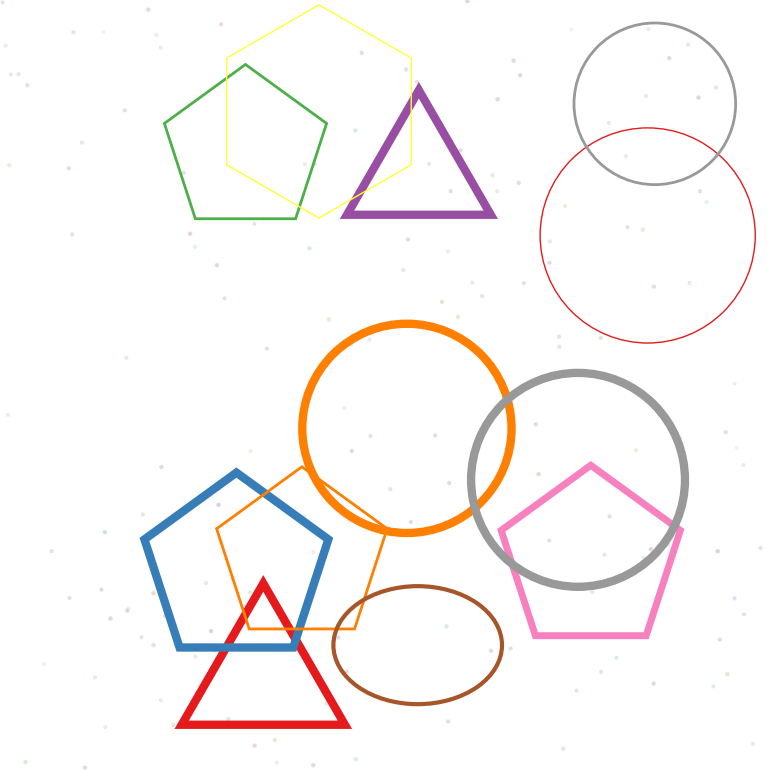[{"shape": "circle", "thickness": 0.5, "radius": 0.7, "center": [0.841, 0.694]}, {"shape": "triangle", "thickness": 3, "radius": 0.61, "center": [0.342, 0.12]}, {"shape": "pentagon", "thickness": 3, "radius": 0.63, "center": [0.307, 0.261]}, {"shape": "pentagon", "thickness": 1, "radius": 0.55, "center": [0.319, 0.806]}, {"shape": "triangle", "thickness": 3, "radius": 0.54, "center": [0.544, 0.775]}, {"shape": "circle", "thickness": 3, "radius": 0.68, "center": [0.528, 0.444]}, {"shape": "pentagon", "thickness": 1, "radius": 0.58, "center": [0.392, 0.277]}, {"shape": "hexagon", "thickness": 0.5, "radius": 0.69, "center": [0.414, 0.855]}, {"shape": "oval", "thickness": 1.5, "radius": 0.55, "center": [0.542, 0.162]}, {"shape": "pentagon", "thickness": 2.5, "radius": 0.61, "center": [0.767, 0.273]}, {"shape": "circle", "thickness": 3, "radius": 0.69, "center": [0.751, 0.377]}, {"shape": "circle", "thickness": 1, "radius": 0.52, "center": [0.85, 0.865]}]